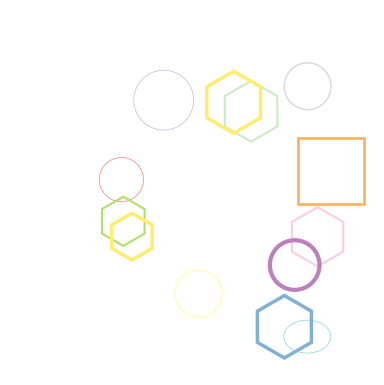[{"shape": "oval", "thickness": 0.5, "radius": 0.31, "center": [0.798, 0.126]}, {"shape": "circle", "thickness": 1, "radius": 0.31, "center": [0.516, 0.237]}, {"shape": "circle", "thickness": 0.5, "radius": 0.39, "center": [0.425, 0.74]}, {"shape": "circle", "thickness": 0.5, "radius": 0.29, "center": [0.315, 0.534]}, {"shape": "hexagon", "thickness": 2.5, "radius": 0.4, "center": [0.739, 0.151]}, {"shape": "square", "thickness": 2, "radius": 0.43, "center": [0.86, 0.557]}, {"shape": "hexagon", "thickness": 1.5, "radius": 0.32, "center": [0.32, 0.425]}, {"shape": "hexagon", "thickness": 1.5, "radius": 0.39, "center": [0.825, 0.385]}, {"shape": "circle", "thickness": 1, "radius": 0.3, "center": [0.799, 0.776]}, {"shape": "circle", "thickness": 3, "radius": 0.32, "center": [0.765, 0.312]}, {"shape": "hexagon", "thickness": 1.5, "radius": 0.39, "center": [0.652, 0.711]}, {"shape": "hexagon", "thickness": 2.5, "radius": 0.3, "center": [0.343, 0.385]}, {"shape": "hexagon", "thickness": 2.5, "radius": 0.4, "center": [0.607, 0.734]}]